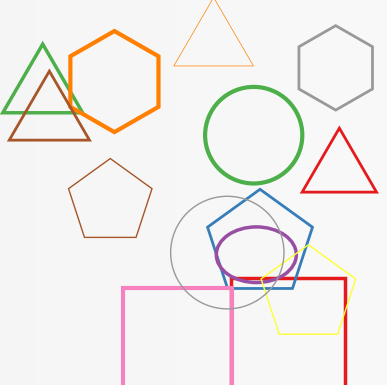[{"shape": "triangle", "thickness": 2, "radius": 0.55, "center": [0.876, 0.556]}, {"shape": "square", "thickness": 2.5, "radius": 0.74, "center": [0.742, 0.131]}, {"shape": "pentagon", "thickness": 2, "radius": 0.71, "center": [0.671, 0.366]}, {"shape": "triangle", "thickness": 2.5, "radius": 0.59, "center": [0.11, 0.767]}, {"shape": "circle", "thickness": 3, "radius": 0.63, "center": [0.655, 0.649]}, {"shape": "oval", "thickness": 2.5, "radius": 0.52, "center": [0.661, 0.338]}, {"shape": "hexagon", "thickness": 3, "radius": 0.66, "center": [0.295, 0.788]}, {"shape": "triangle", "thickness": 0.5, "radius": 0.59, "center": [0.551, 0.888]}, {"shape": "pentagon", "thickness": 1, "radius": 0.64, "center": [0.796, 0.236]}, {"shape": "triangle", "thickness": 2, "radius": 0.6, "center": [0.127, 0.696]}, {"shape": "pentagon", "thickness": 1, "radius": 0.57, "center": [0.285, 0.475]}, {"shape": "square", "thickness": 3, "radius": 0.7, "center": [0.458, 0.111]}, {"shape": "circle", "thickness": 1, "radius": 0.73, "center": [0.587, 0.344]}, {"shape": "hexagon", "thickness": 2, "radius": 0.55, "center": [0.866, 0.824]}]